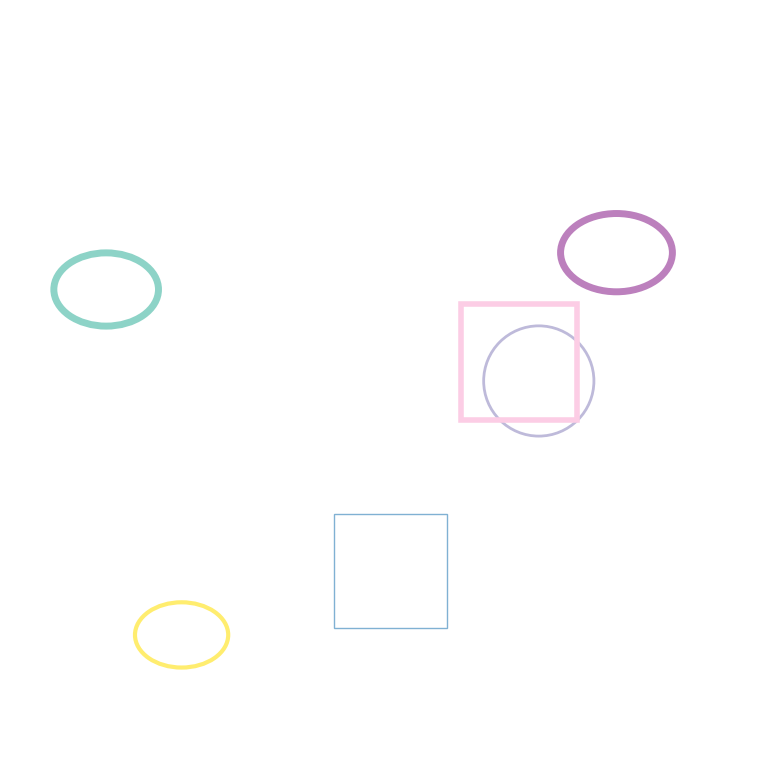[{"shape": "oval", "thickness": 2.5, "radius": 0.34, "center": [0.138, 0.624]}, {"shape": "circle", "thickness": 1, "radius": 0.36, "center": [0.7, 0.505]}, {"shape": "square", "thickness": 0.5, "radius": 0.37, "center": [0.507, 0.259]}, {"shape": "square", "thickness": 2, "radius": 0.38, "center": [0.674, 0.53]}, {"shape": "oval", "thickness": 2.5, "radius": 0.36, "center": [0.801, 0.672]}, {"shape": "oval", "thickness": 1.5, "radius": 0.3, "center": [0.236, 0.175]}]